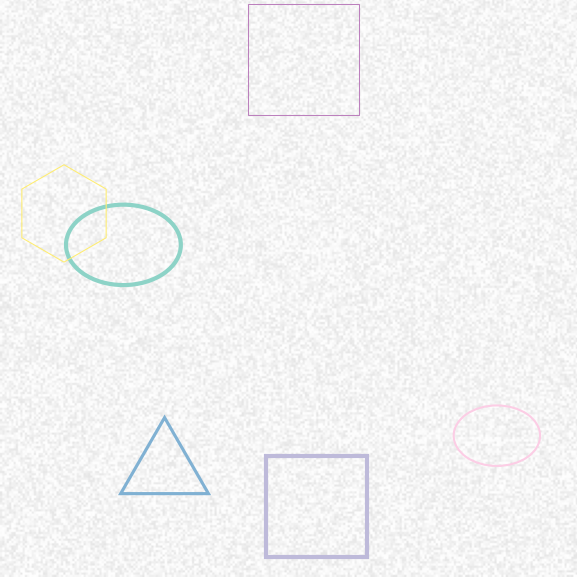[{"shape": "oval", "thickness": 2, "radius": 0.5, "center": [0.214, 0.575]}, {"shape": "square", "thickness": 2, "radius": 0.44, "center": [0.548, 0.122]}, {"shape": "triangle", "thickness": 1.5, "radius": 0.44, "center": [0.285, 0.188]}, {"shape": "oval", "thickness": 1, "radius": 0.37, "center": [0.86, 0.245]}, {"shape": "square", "thickness": 0.5, "radius": 0.48, "center": [0.526, 0.896]}, {"shape": "hexagon", "thickness": 0.5, "radius": 0.42, "center": [0.111, 0.63]}]